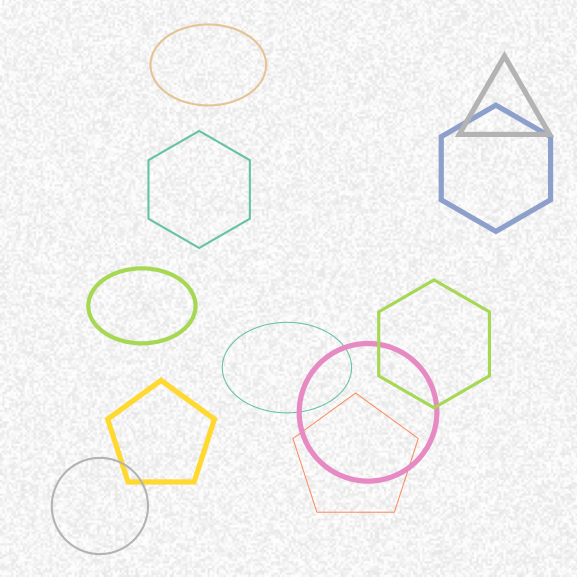[{"shape": "hexagon", "thickness": 1, "radius": 0.51, "center": [0.345, 0.671]}, {"shape": "oval", "thickness": 0.5, "radius": 0.56, "center": [0.497, 0.363]}, {"shape": "pentagon", "thickness": 0.5, "radius": 0.57, "center": [0.616, 0.204]}, {"shape": "hexagon", "thickness": 2.5, "radius": 0.55, "center": [0.859, 0.708]}, {"shape": "circle", "thickness": 2.5, "radius": 0.6, "center": [0.637, 0.285]}, {"shape": "hexagon", "thickness": 1.5, "radius": 0.55, "center": [0.752, 0.404]}, {"shape": "oval", "thickness": 2, "radius": 0.46, "center": [0.246, 0.469]}, {"shape": "pentagon", "thickness": 2.5, "radius": 0.49, "center": [0.279, 0.243]}, {"shape": "oval", "thickness": 1, "radius": 0.5, "center": [0.361, 0.887]}, {"shape": "circle", "thickness": 1, "radius": 0.42, "center": [0.173, 0.123]}, {"shape": "triangle", "thickness": 2.5, "radius": 0.45, "center": [0.874, 0.812]}]